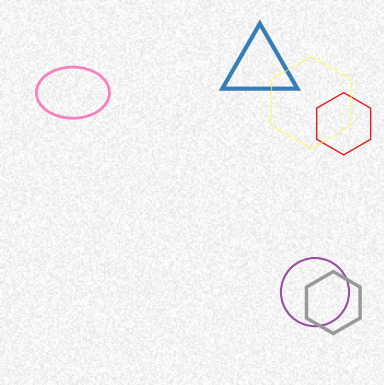[{"shape": "hexagon", "thickness": 1, "radius": 0.4, "center": [0.893, 0.679]}, {"shape": "triangle", "thickness": 3, "radius": 0.56, "center": [0.675, 0.826]}, {"shape": "circle", "thickness": 1.5, "radius": 0.44, "center": [0.818, 0.241]}, {"shape": "hexagon", "thickness": 0.5, "radius": 0.6, "center": [0.809, 0.734]}, {"shape": "oval", "thickness": 2, "radius": 0.47, "center": [0.189, 0.759]}, {"shape": "hexagon", "thickness": 2.5, "radius": 0.4, "center": [0.866, 0.214]}]